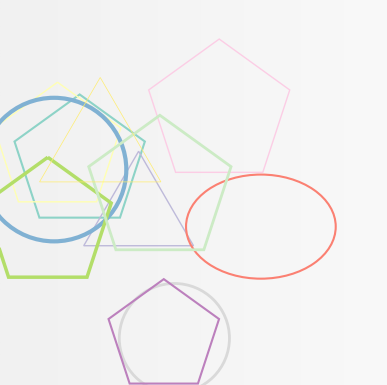[{"shape": "pentagon", "thickness": 1.5, "radius": 0.88, "center": [0.206, 0.578]}, {"shape": "pentagon", "thickness": 1, "radius": 0.86, "center": [0.148, 0.615]}, {"shape": "triangle", "thickness": 1, "radius": 0.82, "center": [0.358, 0.444]}, {"shape": "oval", "thickness": 1.5, "radius": 0.97, "center": [0.673, 0.411]}, {"shape": "circle", "thickness": 3, "radius": 0.93, "center": [0.139, 0.56]}, {"shape": "pentagon", "thickness": 2.5, "radius": 0.86, "center": [0.123, 0.419]}, {"shape": "pentagon", "thickness": 1, "radius": 0.96, "center": [0.566, 0.707]}, {"shape": "circle", "thickness": 2, "radius": 0.71, "center": [0.45, 0.122]}, {"shape": "pentagon", "thickness": 1.5, "radius": 0.75, "center": [0.423, 0.125]}, {"shape": "pentagon", "thickness": 2, "radius": 0.97, "center": [0.413, 0.507]}, {"shape": "triangle", "thickness": 0.5, "radius": 0.9, "center": [0.259, 0.618]}]